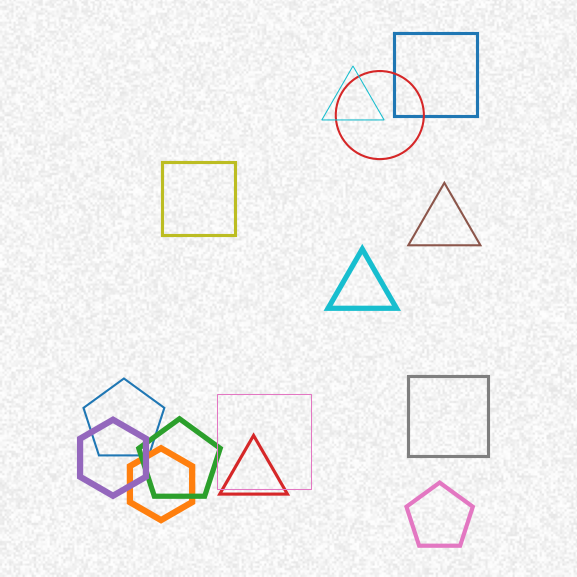[{"shape": "pentagon", "thickness": 1, "radius": 0.37, "center": [0.215, 0.27]}, {"shape": "square", "thickness": 1.5, "radius": 0.36, "center": [0.754, 0.871]}, {"shape": "hexagon", "thickness": 3, "radius": 0.31, "center": [0.279, 0.161]}, {"shape": "pentagon", "thickness": 2.5, "radius": 0.37, "center": [0.311, 0.2]}, {"shape": "triangle", "thickness": 1.5, "radius": 0.34, "center": [0.439, 0.177]}, {"shape": "circle", "thickness": 1, "radius": 0.38, "center": [0.658, 0.8]}, {"shape": "hexagon", "thickness": 3, "radius": 0.33, "center": [0.196, 0.207]}, {"shape": "triangle", "thickness": 1, "radius": 0.36, "center": [0.769, 0.61]}, {"shape": "square", "thickness": 0.5, "radius": 0.41, "center": [0.457, 0.235]}, {"shape": "pentagon", "thickness": 2, "radius": 0.3, "center": [0.761, 0.103]}, {"shape": "square", "thickness": 1.5, "radius": 0.35, "center": [0.775, 0.279]}, {"shape": "square", "thickness": 1.5, "radius": 0.32, "center": [0.343, 0.655]}, {"shape": "triangle", "thickness": 0.5, "radius": 0.31, "center": [0.611, 0.823]}, {"shape": "triangle", "thickness": 2.5, "radius": 0.34, "center": [0.627, 0.5]}]